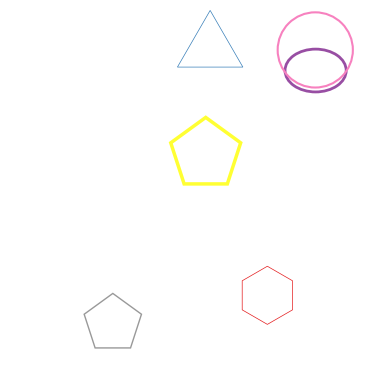[{"shape": "hexagon", "thickness": 0.5, "radius": 0.38, "center": [0.694, 0.233]}, {"shape": "triangle", "thickness": 0.5, "radius": 0.49, "center": [0.546, 0.875]}, {"shape": "oval", "thickness": 2, "radius": 0.4, "center": [0.82, 0.817]}, {"shape": "pentagon", "thickness": 2.5, "radius": 0.48, "center": [0.534, 0.6]}, {"shape": "circle", "thickness": 1.5, "radius": 0.49, "center": [0.819, 0.87]}, {"shape": "pentagon", "thickness": 1, "radius": 0.39, "center": [0.293, 0.16]}]